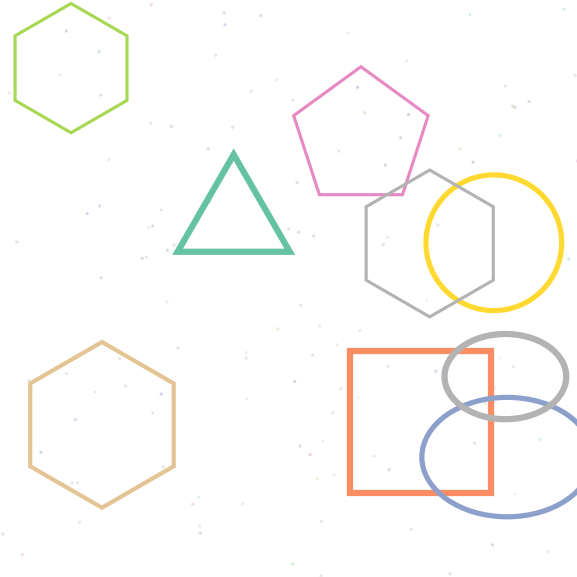[{"shape": "triangle", "thickness": 3, "radius": 0.56, "center": [0.405, 0.619]}, {"shape": "square", "thickness": 3, "radius": 0.61, "center": [0.728, 0.269]}, {"shape": "oval", "thickness": 2.5, "radius": 0.74, "center": [0.878, 0.208]}, {"shape": "pentagon", "thickness": 1.5, "radius": 0.61, "center": [0.625, 0.761]}, {"shape": "hexagon", "thickness": 1.5, "radius": 0.56, "center": [0.123, 0.881]}, {"shape": "circle", "thickness": 2.5, "radius": 0.59, "center": [0.855, 0.579]}, {"shape": "hexagon", "thickness": 2, "radius": 0.72, "center": [0.177, 0.263]}, {"shape": "hexagon", "thickness": 1.5, "radius": 0.64, "center": [0.744, 0.578]}, {"shape": "oval", "thickness": 3, "radius": 0.53, "center": [0.875, 0.347]}]